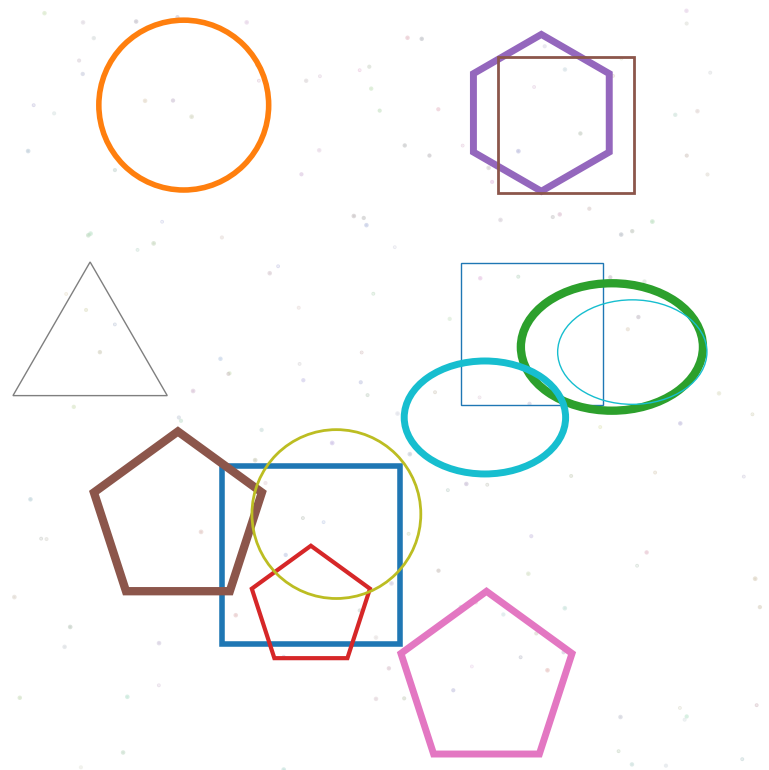[{"shape": "square", "thickness": 2, "radius": 0.58, "center": [0.404, 0.279]}, {"shape": "square", "thickness": 0.5, "radius": 0.46, "center": [0.691, 0.567]}, {"shape": "circle", "thickness": 2, "radius": 0.55, "center": [0.239, 0.864]}, {"shape": "oval", "thickness": 3, "radius": 0.59, "center": [0.795, 0.549]}, {"shape": "pentagon", "thickness": 1.5, "radius": 0.4, "center": [0.404, 0.211]}, {"shape": "hexagon", "thickness": 2.5, "radius": 0.51, "center": [0.703, 0.853]}, {"shape": "square", "thickness": 1, "radius": 0.44, "center": [0.735, 0.838]}, {"shape": "pentagon", "thickness": 3, "radius": 0.57, "center": [0.231, 0.325]}, {"shape": "pentagon", "thickness": 2.5, "radius": 0.58, "center": [0.632, 0.115]}, {"shape": "triangle", "thickness": 0.5, "radius": 0.58, "center": [0.117, 0.544]}, {"shape": "circle", "thickness": 1, "radius": 0.55, "center": [0.437, 0.332]}, {"shape": "oval", "thickness": 2.5, "radius": 0.52, "center": [0.63, 0.458]}, {"shape": "oval", "thickness": 0.5, "radius": 0.48, "center": [0.821, 0.543]}]